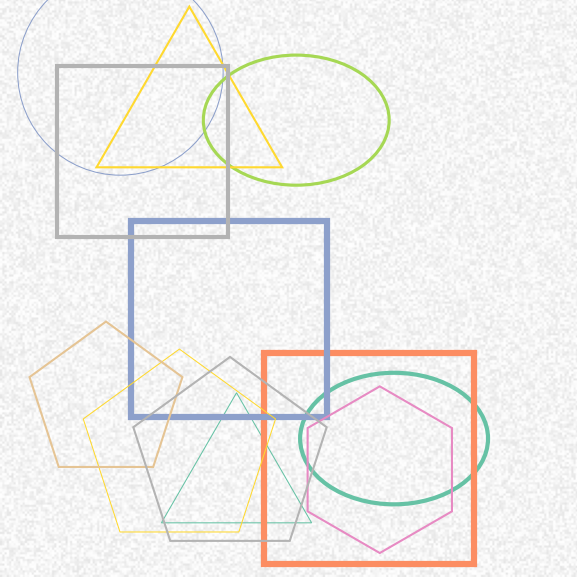[{"shape": "triangle", "thickness": 0.5, "radius": 0.75, "center": [0.41, 0.169]}, {"shape": "oval", "thickness": 2, "radius": 0.81, "center": [0.682, 0.24]}, {"shape": "square", "thickness": 3, "radius": 0.91, "center": [0.639, 0.205]}, {"shape": "square", "thickness": 3, "radius": 0.85, "center": [0.396, 0.447]}, {"shape": "circle", "thickness": 0.5, "radius": 0.89, "center": [0.208, 0.874]}, {"shape": "hexagon", "thickness": 1, "radius": 0.72, "center": [0.658, 0.186]}, {"shape": "oval", "thickness": 1.5, "radius": 0.8, "center": [0.513, 0.791]}, {"shape": "triangle", "thickness": 1, "radius": 0.93, "center": [0.328, 0.802]}, {"shape": "pentagon", "thickness": 0.5, "radius": 0.88, "center": [0.311, 0.22]}, {"shape": "pentagon", "thickness": 1, "radius": 0.7, "center": [0.183, 0.303]}, {"shape": "pentagon", "thickness": 1, "radius": 0.88, "center": [0.398, 0.205]}, {"shape": "square", "thickness": 2, "radius": 0.74, "center": [0.247, 0.737]}]